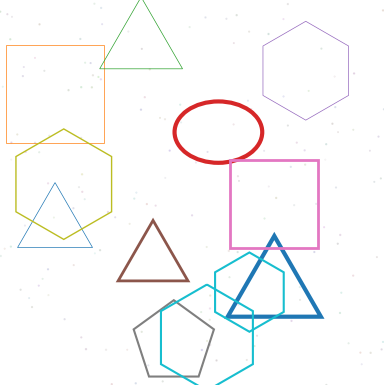[{"shape": "triangle", "thickness": 0.5, "radius": 0.56, "center": [0.143, 0.413]}, {"shape": "triangle", "thickness": 3, "radius": 0.7, "center": [0.712, 0.247]}, {"shape": "square", "thickness": 0.5, "radius": 0.63, "center": [0.142, 0.756]}, {"shape": "triangle", "thickness": 0.5, "radius": 0.62, "center": [0.367, 0.883]}, {"shape": "oval", "thickness": 3, "radius": 0.57, "center": [0.567, 0.657]}, {"shape": "hexagon", "thickness": 0.5, "radius": 0.64, "center": [0.794, 0.816]}, {"shape": "triangle", "thickness": 2, "radius": 0.52, "center": [0.398, 0.323]}, {"shape": "square", "thickness": 2, "radius": 0.57, "center": [0.712, 0.47]}, {"shape": "pentagon", "thickness": 1.5, "radius": 0.55, "center": [0.451, 0.111]}, {"shape": "hexagon", "thickness": 1, "radius": 0.72, "center": [0.166, 0.522]}, {"shape": "hexagon", "thickness": 1.5, "radius": 0.69, "center": [0.537, 0.123]}, {"shape": "hexagon", "thickness": 1.5, "radius": 0.51, "center": [0.648, 0.241]}]